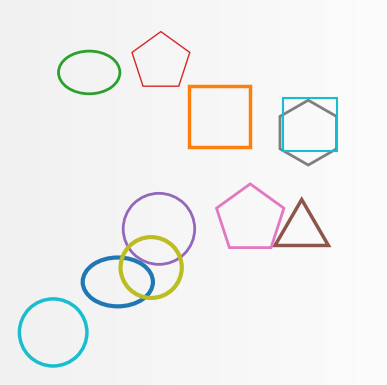[{"shape": "oval", "thickness": 3, "radius": 0.45, "center": [0.304, 0.268]}, {"shape": "square", "thickness": 2.5, "radius": 0.39, "center": [0.566, 0.697]}, {"shape": "oval", "thickness": 2, "radius": 0.4, "center": [0.23, 0.812]}, {"shape": "pentagon", "thickness": 1, "radius": 0.39, "center": [0.415, 0.84]}, {"shape": "circle", "thickness": 2, "radius": 0.46, "center": [0.41, 0.406]}, {"shape": "triangle", "thickness": 2.5, "radius": 0.4, "center": [0.779, 0.402]}, {"shape": "pentagon", "thickness": 2, "radius": 0.46, "center": [0.646, 0.431]}, {"shape": "hexagon", "thickness": 2, "radius": 0.42, "center": [0.795, 0.656]}, {"shape": "circle", "thickness": 3, "radius": 0.4, "center": [0.39, 0.305]}, {"shape": "square", "thickness": 1.5, "radius": 0.35, "center": [0.8, 0.677]}, {"shape": "circle", "thickness": 2.5, "radius": 0.44, "center": [0.137, 0.137]}]